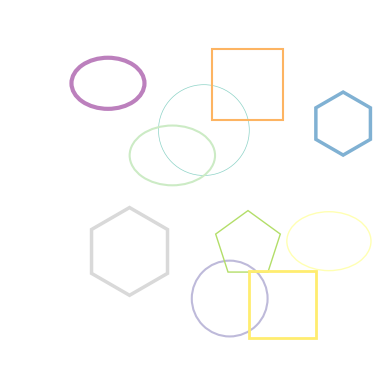[{"shape": "circle", "thickness": 0.5, "radius": 0.59, "center": [0.53, 0.662]}, {"shape": "oval", "thickness": 1, "radius": 0.55, "center": [0.854, 0.374]}, {"shape": "circle", "thickness": 1.5, "radius": 0.49, "center": [0.597, 0.225]}, {"shape": "hexagon", "thickness": 2.5, "radius": 0.41, "center": [0.891, 0.679]}, {"shape": "square", "thickness": 1.5, "radius": 0.46, "center": [0.642, 0.781]}, {"shape": "pentagon", "thickness": 1, "radius": 0.44, "center": [0.644, 0.365]}, {"shape": "hexagon", "thickness": 2.5, "radius": 0.57, "center": [0.336, 0.347]}, {"shape": "oval", "thickness": 3, "radius": 0.47, "center": [0.28, 0.784]}, {"shape": "oval", "thickness": 1.5, "radius": 0.55, "center": [0.448, 0.596]}, {"shape": "square", "thickness": 2, "radius": 0.43, "center": [0.733, 0.209]}]